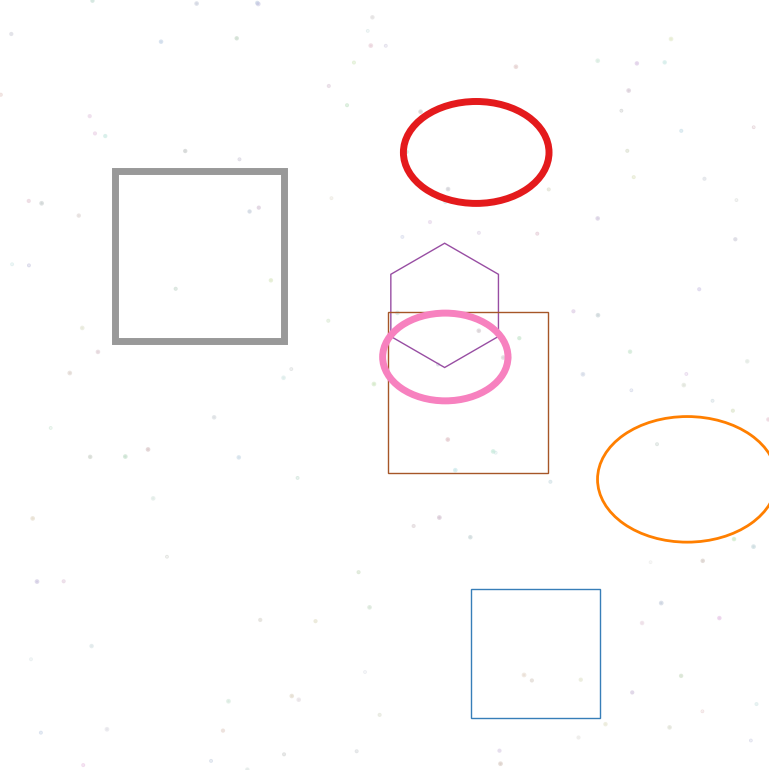[{"shape": "oval", "thickness": 2.5, "radius": 0.47, "center": [0.618, 0.802]}, {"shape": "square", "thickness": 0.5, "radius": 0.42, "center": [0.695, 0.151]}, {"shape": "hexagon", "thickness": 0.5, "radius": 0.4, "center": [0.577, 0.603]}, {"shape": "oval", "thickness": 1, "radius": 0.58, "center": [0.893, 0.377]}, {"shape": "square", "thickness": 0.5, "radius": 0.52, "center": [0.608, 0.49]}, {"shape": "oval", "thickness": 2.5, "radius": 0.41, "center": [0.578, 0.536]}, {"shape": "square", "thickness": 2.5, "radius": 0.55, "center": [0.259, 0.667]}]